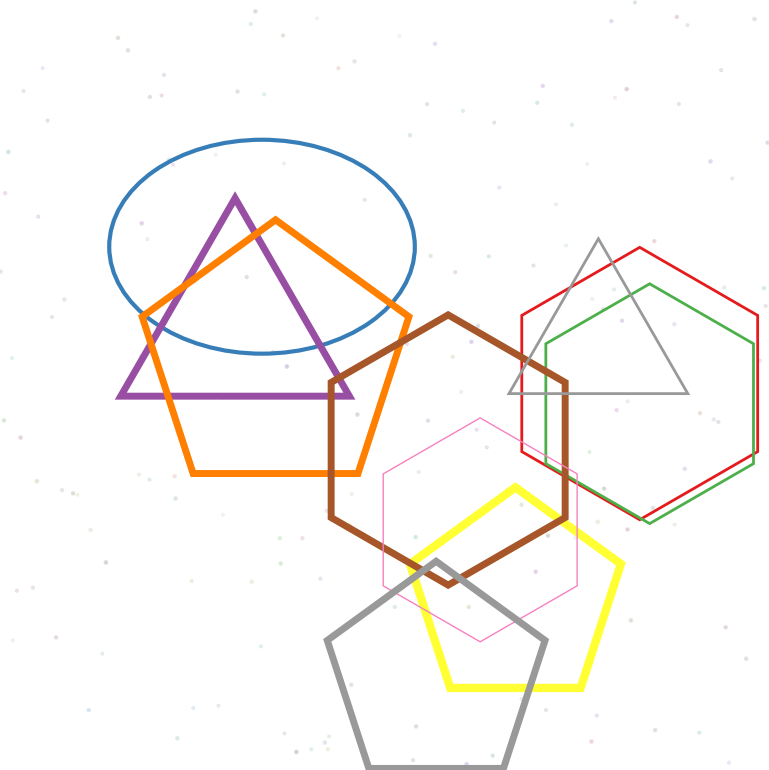[{"shape": "hexagon", "thickness": 1, "radius": 0.88, "center": [0.831, 0.502]}, {"shape": "oval", "thickness": 1.5, "radius": 0.99, "center": [0.34, 0.68]}, {"shape": "hexagon", "thickness": 1, "radius": 0.78, "center": [0.844, 0.476]}, {"shape": "triangle", "thickness": 2.5, "radius": 0.86, "center": [0.305, 0.571]}, {"shape": "pentagon", "thickness": 2.5, "radius": 0.91, "center": [0.358, 0.532]}, {"shape": "pentagon", "thickness": 3, "radius": 0.72, "center": [0.669, 0.223]}, {"shape": "hexagon", "thickness": 2.5, "radius": 0.88, "center": [0.582, 0.416]}, {"shape": "hexagon", "thickness": 0.5, "radius": 0.73, "center": [0.624, 0.312]}, {"shape": "triangle", "thickness": 1, "radius": 0.67, "center": [0.777, 0.556]}, {"shape": "pentagon", "thickness": 2.5, "radius": 0.74, "center": [0.566, 0.122]}]